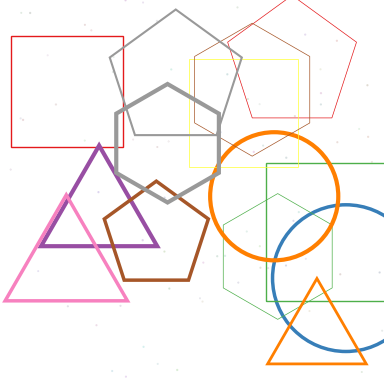[{"shape": "pentagon", "thickness": 0.5, "radius": 0.88, "center": [0.759, 0.836]}, {"shape": "square", "thickness": 1, "radius": 0.72, "center": [0.174, 0.762]}, {"shape": "circle", "thickness": 2.5, "radius": 0.95, "center": [0.898, 0.278]}, {"shape": "hexagon", "thickness": 0.5, "radius": 0.82, "center": [0.721, 0.334]}, {"shape": "square", "thickness": 1, "radius": 0.9, "center": [0.869, 0.397]}, {"shape": "triangle", "thickness": 3, "radius": 0.87, "center": [0.257, 0.448]}, {"shape": "triangle", "thickness": 2, "radius": 0.74, "center": [0.823, 0.129]}, {"shape": "circle", "thickness": 3, "radius": 0.83, "center": [0.712, 0.49]}, {"shape": "square", "thickness": 0.5, "radius": 0.7, "center": [0.632, 0.707]}, {"shape": "hexagon", "thickness": 0.5, "radius": 0.86, "center": [0.655, 0.767]}, {"shape": "pentagon", "thickness": 2.5, "radius": 0.71, "center": [0.406, 0.387]}, {"shape": "triangle", "thickness": 2.5, "radius": 0.92, "center": [0.172, 0.31]}, {"shape": "hexagon", "thickness": 3, "radius": 0.77, "center": [0.435, 0.628]}, {"shape": "pentagon", "thickness": 1.5, "radius": 0.9, "center": [0.457, 0.795]}]